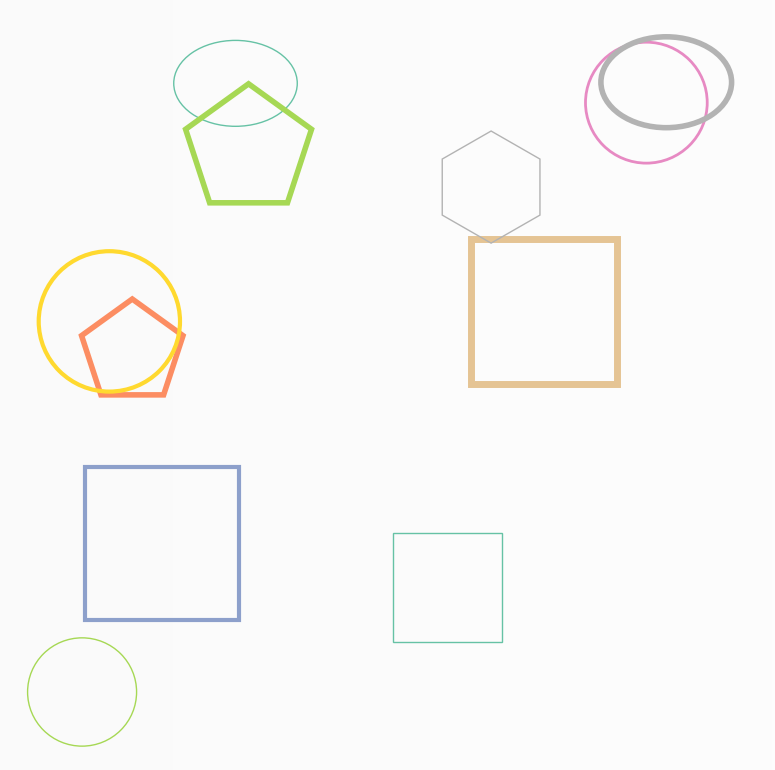[{"shape": "square", "thickness": 0.5, "radius": 0.35, "center": [0.577, 0.237]}, {"shape": "oval", "thickness": 0.5, "radius": 0.4, "center": [0.304, 0.892]}, {"shape": "pentagon", "thickness": 2, "radius": 0.34, "center": [0.171, 0.543]}, {"shape": "square", "thickness": 1.5, "radius": 0.5, "center": [0.209, 0.295]}, {"shape": "circle", "thickness": 1, "radius": 0.39, "center": [0.834, 0.867]}, {"shape": "pentagon", "thickness": 2, "radius": 0.43, "center": [0.321, 0.806]}, {"shape": "circle", "thickness": 0.5, "radius": 0.35, "center": [0.106, 0.101]}, {"shape": "circle", "thickness": 1.5, "radius": 0.46, "center": [0.141, 0.583]}, {"shape": "square", "thickness": 2.5, "radius": 0.47, "center": [0.701, 0.596]}, {"shape": "oval", "thickness": 2, "radius": 0.42, "center": [0.86, 0.893]}, {"shape": "hexagon", "thickness": 0.5, "radius": 0.36, "center": [0.634, 0.757]}]